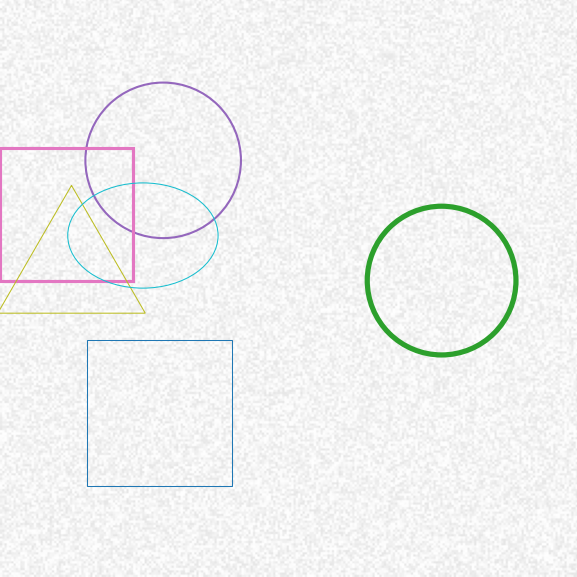[{"shape": "square", "thickness": 0.5, "radius": 0.63, "center": [0.276, 0.284]}, {"shape": "circle", "thickness": 2.5, "radius": 0.64, "center": [0.765, 0.513]}, {"shape": "circle", "thickness": 1, "radius": 0.67, "center": [0.283, 0.721]}, {"shape": "square", "thickness": 1.5, "radius": 0.57, "center": [0.115, 0.627]}, {"shape": "triangle", "thickness": 0.5, "radius": 0.74, "center": [0.124, 0.531]}, {"shape": "oval", "thickness": 0.5, "radius": 0.65, "center": [0.247, 0.591]}]